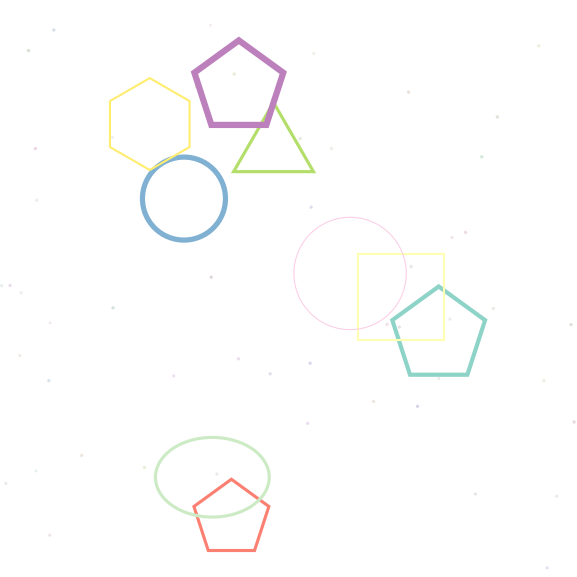[{"shape": "pentagon", "thickness": 2, "radius": 0.42, "center": [0.76, 0.419]}, {"shape": "square", "thickness": 1, "radius": 0.38, "center": [0.694, 0.485]}, {"shape": "pentagon", "thickness": 1.5, "radius": 0.34, "center": [0.401, 0.101]}, {"shape": "circle", "thickness": 2.5, "radius": 0.36, "center": [0.319, 0.655]}, {"shape": "triangle", "thickness": 1.5, "radius": 0.4, "center": [0.474, 0.742]}, {"shape": "circle", "thickness": 0.5, "radius": 0.49, "center": [0.606, 0.526]}, {"shape": "pentagon", "thickness": 3, "radius": 0.4, "center": [0.414, 0.848]}, {"shape": "oval", "thickness": 1.5, "radius": 0.49, "center": [0.368, 0.173]}, {"shape": "hexagon", "thickness": 1, "radius": 0.4, "center": [0.259, 0.784]}]